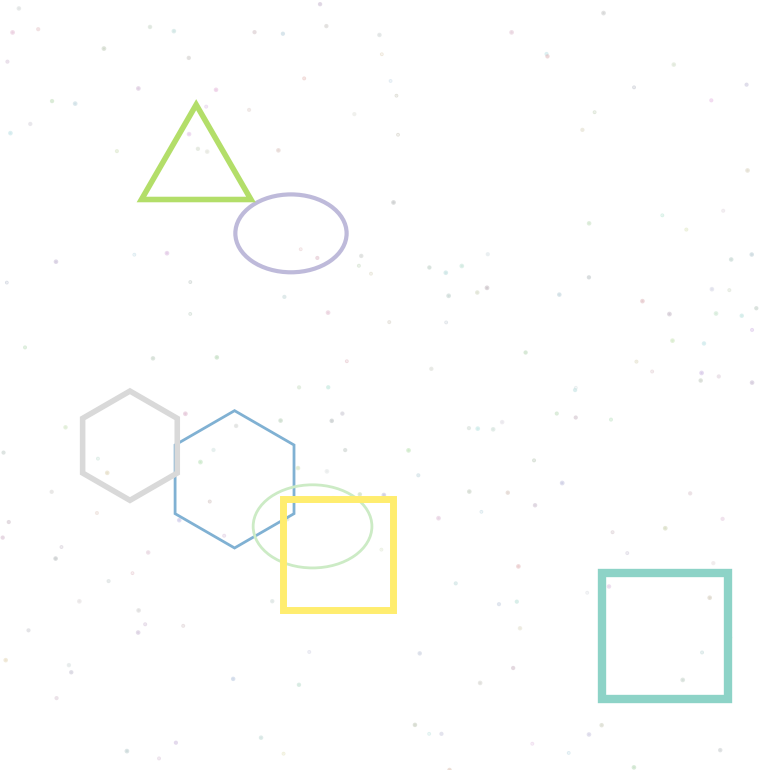[{"shape": "square", "thickness": 3, "radius": 0.41, "center": [0.863, 0.174]}, {"shape": "oval", "thickness": 1.5, "radius": 0.36, "center": [0.378, 0.697]}, {"shape": "hexagon", "thickness": 1, "radius": 0.45, "center": [0.305, 0.378]}, {"shape": "triangle", "thickness": 2, "radius": 0.41, "center": [0.255, 0.782]}, {"shape": "hexagon", "thickness": 2, "radius": 0.35, "center": [0.169, 0.421]}, {"shape": "oval", "thickness": 1, "radius": 0.39, "center": [0.406, 0.316]}, {"shape": "square", "thickness": 2.5, "radius": 0.36, "center": [0.439, 0.28]}]